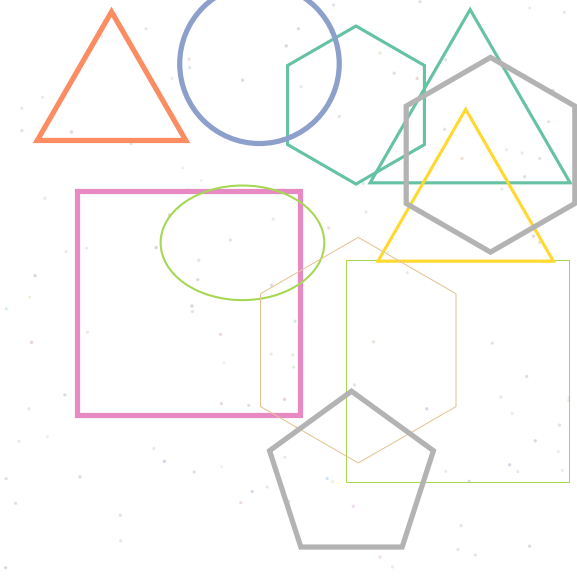[{"shape": "triangle", "thickness": 1.5, "radius": 1.0, "center": [0.814, 0.783]}, {"shape": "hexagon", "thickness": 1.5, "radius": 0.68, "center": [0.616, 0.817]}, {"shape": "triangle", "thickness": 2.5, "radius": 0.74, "center": [0.193, 0.83]}, {"shape": "circle", "thickness": 2.5, "radius": 0.69, "center": [0.449, 0.889]}, {"shape": "square", "thickness": 2.5, "radius": 0.97, "center": [0.327, 0.475]}, {"shape": "square", "thickness": 0.5, "radius": 0.96, "center": [0.792, 0.357]}, {"shape": "oval", "thickness": 1, "radius": 0.71, "center": [0.42, 0.579]}, {"shape": "triangle", "thickness": 1.5, "radius": 0.88, "center": [0.806, 0.635]}, {"shape": "hexagon", "thickness": 0.5, "radius": 0.98, "center": [0.62, 0.393]}, {"shape": "pentagon", "thickness": 2.5, "radius": 0.75, "center": [0.609, 0.173]}, {"shape": "hexagon", "thickness": 2.5, "radius": 0.84, "center": [0.849, 0.731]}]